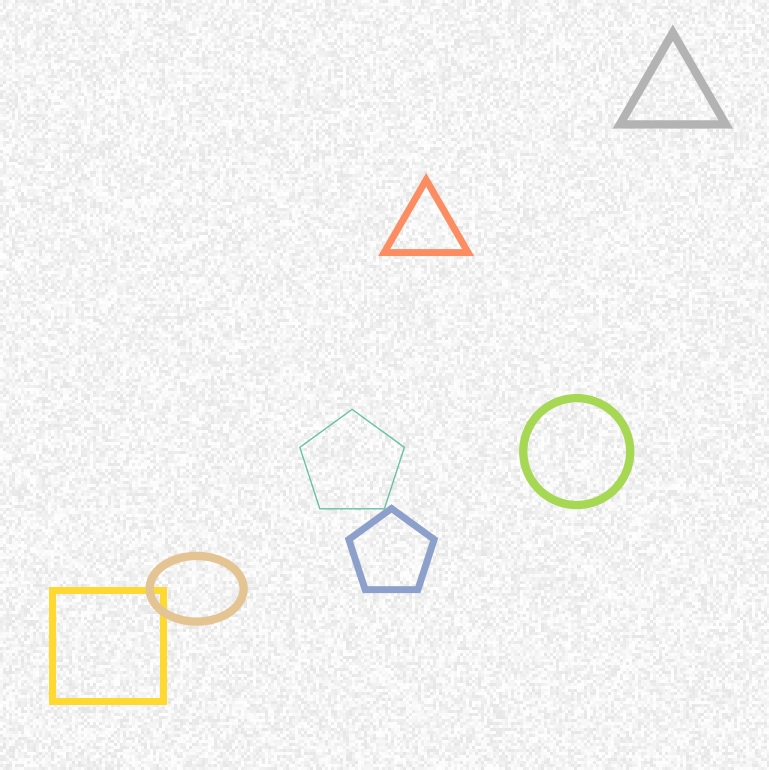[{"shape": "pentagon", "thickness": 0.5, "radius": 0.36, "center": [0.457, 0.397]}, {"shape": "triangle", "thickness": 2.5, "radius": 0.31, "center": [0.553, 0.703]}, {"shape": "pentagon", "thickness": 2.5, "radius": 0.29, "center": [0.508, 0.281]}, {"shape": "circle", "thickness": 3, "radius": 0.35, "center": [0.749, 0.414]}, {"shape": "square", "thickness": 2.5, "radius": 0.36, "center": [0.139, 0.161]}, {"shape": "oval", "thickness": 3, "radius": 0.31, "center": [0.255, 0.235]}, {"shape": "triangle", "thickness": 3, "radius": 0.4, "center": [0.874, 0.878]}]